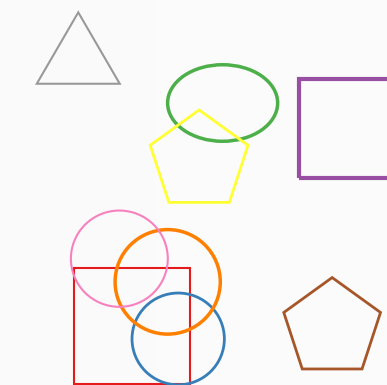[{"shape": "square", "thickness": 1.5, "radius": 0.75, "center": [0.342, 0.154]}, {"shape": "circle", "thickness": 2, "radius": 0.6, "center": [0.46, 0.12]}, {"shape": "oval", "thickness": 2.5, "radius": 0.71, "center": [0.575, 0.732]}, {"shape": "square", "thickness": 3, "radius": 0.64, "center": [0.899, 0.666]}, {"shape": "circle", "thickness": 2.5, "radius": 0.68, "center": [0.433, 0.268]}, {"shape": "pentagon", "thickness": 2, "radius": 0.66, "center": [0.514, 0.582]}, {"shape": "pentagon", "thickness": 2, "radius": 0.66, "center": [0.857, 0.148]}, {"shape": "circle", "thickness": 1.5, "radius": 0.63, "center": [0.308, 0.328]}, {"shape": "triangle", "thickness": 1.5, "radius": 0.62, "center": [0.202, 0.844]}]